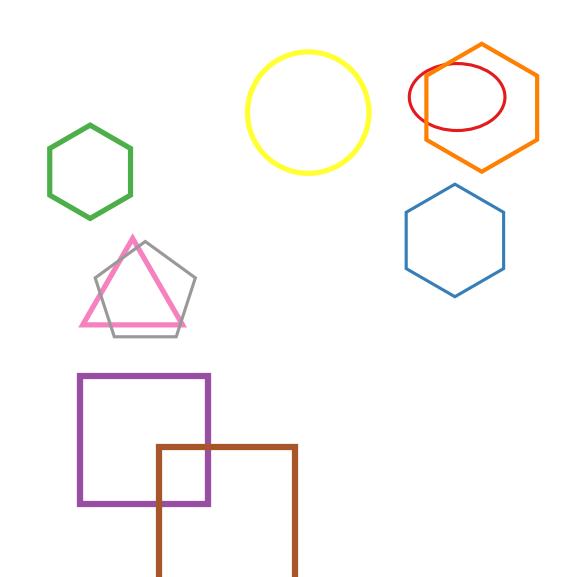[{"shape": "oval", "thickness": 1.5, "radius": 0.41, "center": [0.792, 0.831]}, {"shape": "hexagon", "thickness": 1.5, "radius": 0.49, "center": [0.788, 0.583]}, {"shape": "hexagon", "thickness": 2.5, "radius": 0.4, "center": [0.156, 0.702]}, {"shape": "square", "thickness": 3, "radius": 0.56, "center": [0.249, 0.238]}, {"shape": "hexagon", "thickness": 2, "radius": 0.55, "center": [0.834, 0.813]}, {"shape": "circle", "thickness": 2.5, "radius": 0.53, "center": [0.534, 0.804]}, {"shape": "square", "thickness": 3, "radius": 0.59, "center": [0.392, 0.107]}, {"shape": "triangle", "thickness": 2.5, "radius": 0.5, "center": [0.23, 0.486]}, {"shape": "pentagon", "thickness": 1.5, "radius": 0.46, "center": [0.252, 0.49]}]